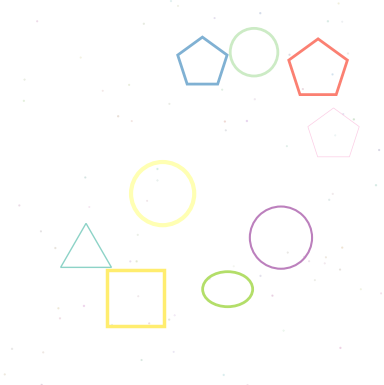[{"shape": "triangle", "thickness": 1, "radius": 0.38, "center": [0.223, 0.344]}, {"shape": "circle", "thickness": 3, "radius": 0.41, "center": [0.422, 0.497]}, {"shape": "pentagon", "thickness": 2, "radius": 0.4, "center": [0.826, 0.819]}, {"shape": "pentagon", "thickness": 2, "radius": 0.34, "center": [0.526, 0.836]}, {"shape": "oval", "thickness": 2, "radius": 0.32, "center": [0.591, 0.249]}, {"shape": "pentagon", "thickness": 0.5, "radius": 0.35, "center": [0.866, 0.649]}, {"shape": "circle", "thickness": 1.5, "radius": 0.4, "center": [0.73, 0.383]}, {"shape": "circle", "thickness": 2, "radius": 0.31, "center": [0.66, 0.864]}, {"shape": "square", "thickness": 2.5, "radius": 0.37, "center": [0.352, 0.226]}]